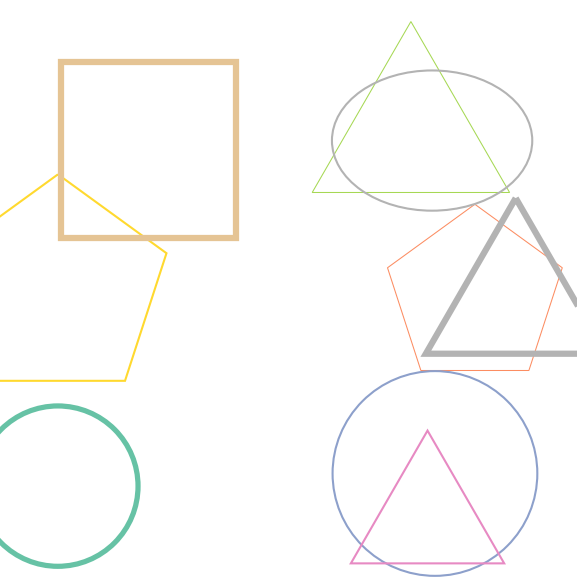[{"shape": "circle", "thickness": 2.5, "radius": 0.69, "center": [0.1, 0.157]}, {"shape": "pentagon", "thickness": 0.5, "radius": 0.8, "center": [0.822, 0.486]}, {"shape": "circle", "thickness": 1, "radius": 0.89, "center": [0.753, 0.179]}, {"shape": "triangle", "thickness": 1, "radius": 0.77, "center": [0.74, 0.1]}, {"shape": "triangle", "thickness": 0.5, "radius": 0.99, "center": [0.712, 0.764]}, {"shape": "pentagon", "thickness": 1, "radius": 0.99, "center": [0.1, 0.5]}, {"shape": "square", "thickness": 3, "radius": 0.76, "center": [0.257, 0.74]}, {"shape": "oval", "thickness": 1, "radius": 0.87, "center": [0.748, 0.756]}, {"shape": "triangle", "thickness": 3, "radius": 0.9, "center": [0.893, 0.476]}]